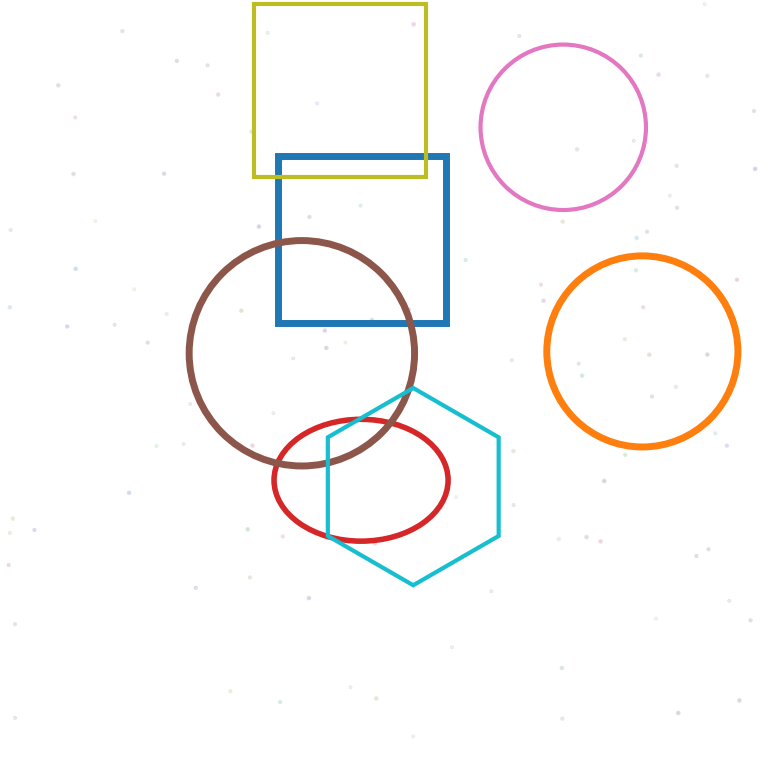[{"shape": "square", "thickness": 2.5, "radius": 0.54, "center": [0.47, 0.688]}, {"shape": "circle", "thickness": 2.5, "radius": 0.62, "center": [0.834, 0.544]}, {"shape": "oval", "thickness": 2, "radius": 0.57, "center": [0.469, 0.376]}, {"shape": "circle", "thickness": 2.5, "radius": 0.73, "center": [0.392, 0.541]}, {"shape": "circle", "thickness": 1.5, "radius": 0.54, "center": [0.731, 0.835]}, {"shape": "square", "thickness": 1.5, "radius": 0.56, "center": [0.442, 0.882]}, {"shape": "hexagon", "thickness": 1.5, "radius": 0.64, "center": [0.537, 0.368]}]